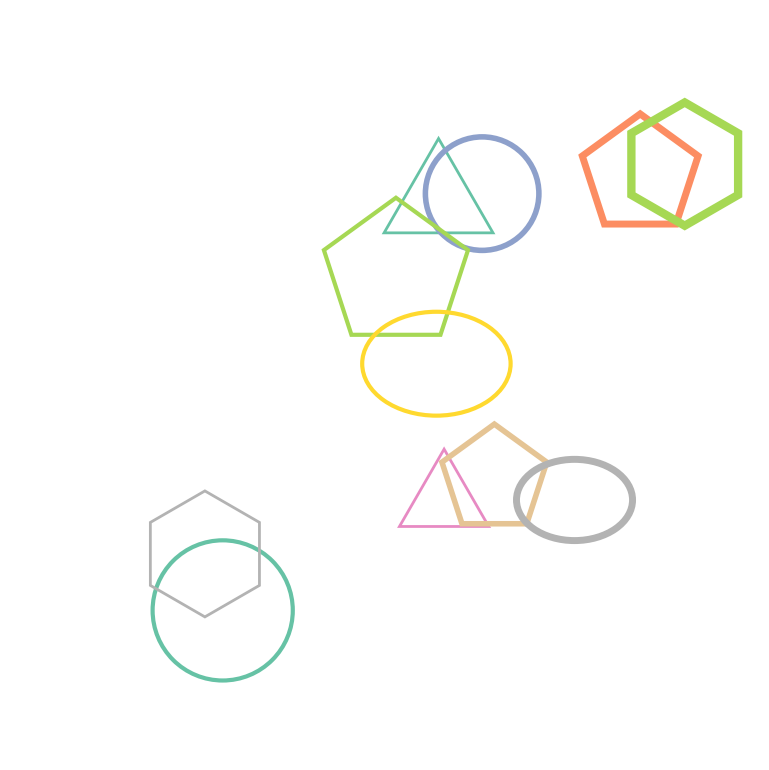[{"shape": "triangle", "thickness": 1, "radius": 0.41, "center": [0.57, 0.738]}, {"shape": "circle", "thickness": 1.5, "radius": 0.46, "center": [0.289, 0.207]}, {"shape": "pentagon", "thickness": 2.5, "radius": 0.4, "center": [0.831, 0.773]}, {"shape": "circle", "thickness": 2, "radius": 0.37, "center": [0.626, 0.749]}, {"shape": "triangle", "thickness": 1, "radius": 0.33, "center": [0.577, 0.35]}, {"shape": "pentagon", "thickness": 1.5, "radius": 0.49, "center": [0.514, 0.645]}, {"shape": "hexagon", "thickness": 3, "radius": 0.4, "center": [0.889, 0.787]}, {"shape": "oval", "thickness": 1.5, "radius": 0.48, "center": [0.567, 0.528]}, {"shape": "pentagon", "thickness": 2, "radius": 0.36, "center": [0.642, 0.378]}, {"shape": "oval", "thickness": 2.5, "radius": 0.38, "center": [0.746, 0.351]}, {"shape": "hexagon", "thickness": 1, "radius": 0.41, "center": [0.266, 0.281]}]